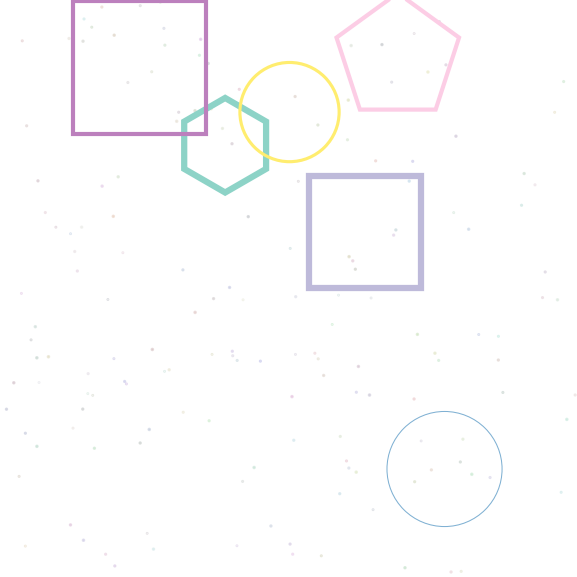[{"shape": "hexagon", "thickness": 3, "radius": 0.41, "center": [0.39, 0.748]}, {"shape": "square", "thickness": 3, "radius": 0.48, "center": [0.632, 0.598]}, {"shape": "circle", "thickness": 0.5, "radius": 0.5, "center": [0.77, 0.187]}, {"shape": "pentagon", "thickness": 2, "radius": 0.56, "center": [0.689, 0.9]}, {"shape": "square", "thickness": 2, "radius": 0.58, "center": [0.242, 0.883]}, {"shape": "circle", "thickness": 1.5, "radius": 0.43, "center": [0.501, 0.805]}]